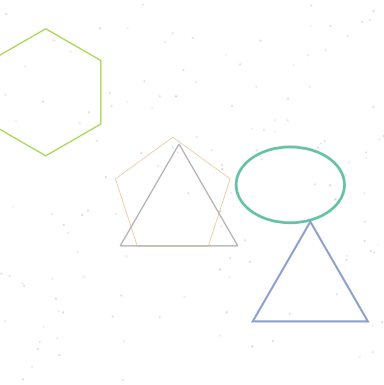[{"shape": "oval", "thickness": 2, "radius": 0.7, "center": [0.754, 0.52]}, {"shape": "triangle", "thickness": 1.5, "radius": 0.86, "center": [0.806, 0.252]}, {"shape": "hexagon", "thickness": 1, "radius": 0.83, "center": [0.119, 0.76]}, {"shape": "pentagon", "thickness": 0.5, "radius": 0.78, "center": [0.449, 0.487]}, {"shape": "triangle", "thickness": 1, "radius": 0.88, "center": [0.465, 0.45]}]